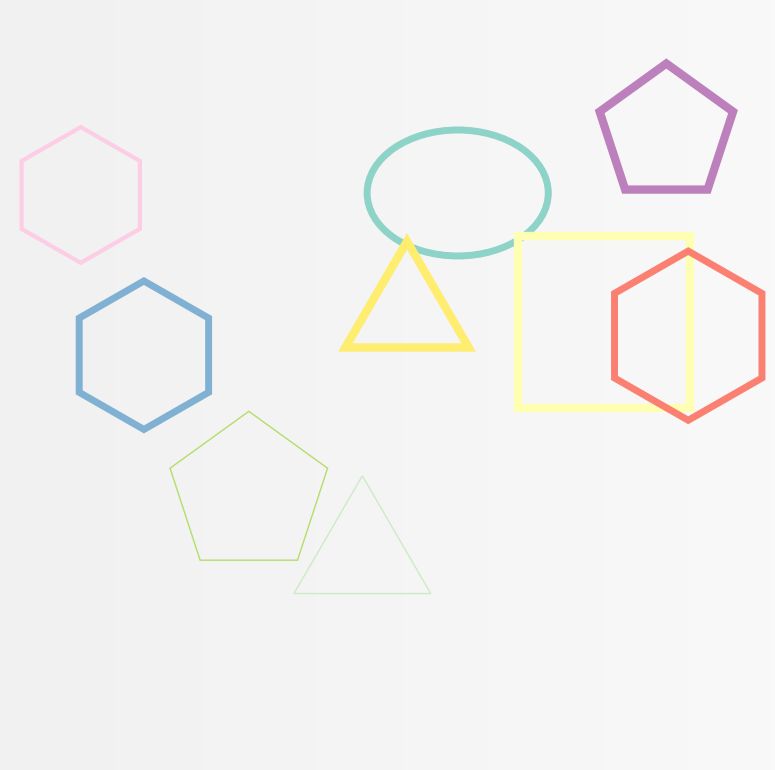[{"shape": "oval", "thickness": 2.5, "radius": 0.58, "center": [0.591, 0.749]}, {"shape": "square", "thickness": 3, "radius": 0.56, "center": [0.779, 0.582]}, {"shape": "hexagon", "thickness": 2.5, "radius": 0.55, "center": [0.888, 0.564]}, {"shape": "hexagon", "thickness": 2.5, "radius": 0.48, "center": [0.186, 0.539]}, {"shape": "pentagon", "thickness": 0.5, "radius": 0.53, "center": [0.321, 0.359]}, {"shape": "hexagon", "thickness": 1.5, "radius": 0.44, "center": [0.104, 0.747]}, {"shape": "pentagon", "thickness": 3, "radius": 0.45, "center": [0.86, 0.827]}, {"shape": "triangle", "thickness": 0.5, "radius": 0.51, "center": [0.468, 0.28]}, {"shape": "triangle", "thickness": 3, "radius": 0.46, "center": [0.525, 0.595]}]